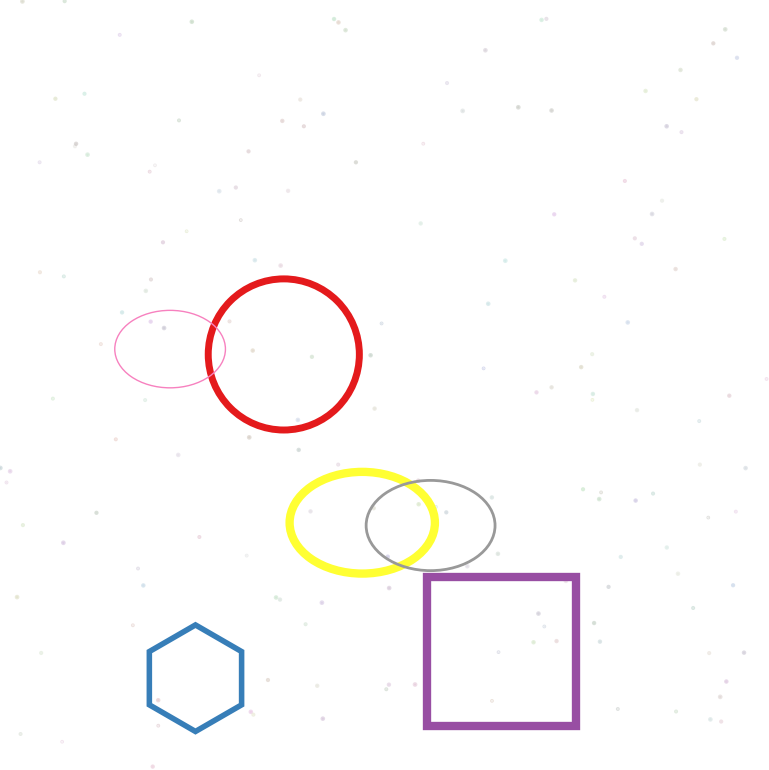[{"shape": "circle", "thickness": 2.5, "radius": 0.49, "center": [0.369, 0.54]}, {"shape": "hexagon", "thickness": 2, "radius": 0.35, "center": [0.254, 0.119]}, {"shape": "square", "thickness": 3, "radius": 0.49, "center": [0.651, 0.154]}, {"shape": "oval", "thickness": 3, "radius": 0.47, "center": [0.47, 0.321]}, {"shape": "oval", "thickness": 0.5, "radius": 0.36, "center": [0.221, 0.547]}, {"shape": "oval", "thickness": 1, "radius": 0.42, "center": [0.559, 0.318]}]